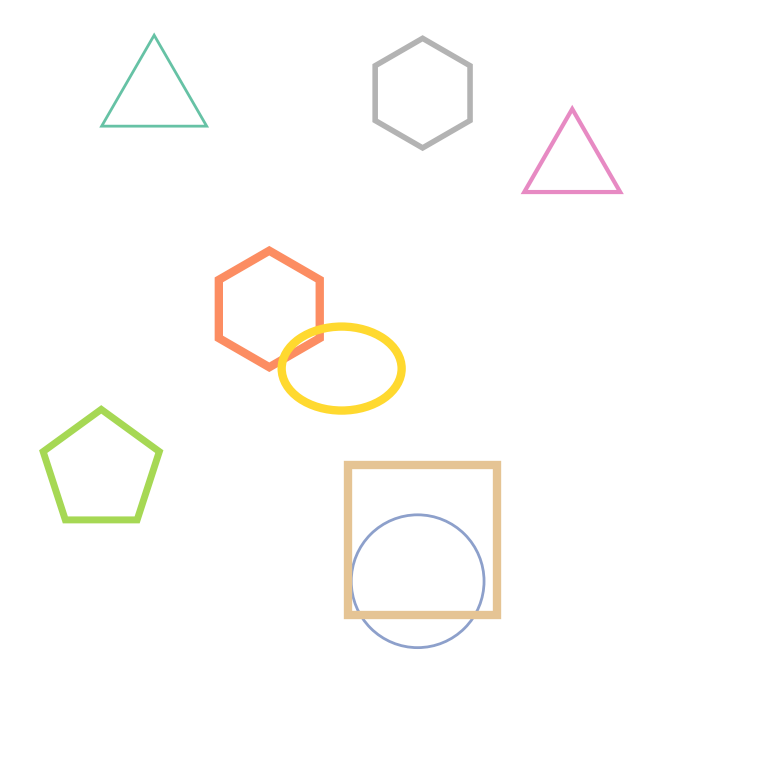[{"shape": "triangle", "thickness": 1, "radius": 0.39, "center": [0.2, 0.876]}, {"shape": "hexagon", "thickness": 3, "radius": 0.38, "center": [0.35, 0.599]}, {"shape": "circle", "thickness": 1, "radius": 0.43, "center": [0.542, 0.245]}, {"shape": "triangle", "thickness": 1.5, "radius": 0.36, "center": [0.743, 0.787]}, {"shape": "pentagon", "thickness": 2.5, "radius": 0.4, "center": [0.131, 0.389]}, {"shape": "oval", "thickness": 3, "radius": 0.39, "center": [0.444, 0.521]}, {"shape": "square", "thickness": 3, "radius": 0.49, "center": [0.549, 0.299]}, {"shape": "hexagon", "thickness": 2, "radius": 0.36, "center": [0.549, 0.879]}]